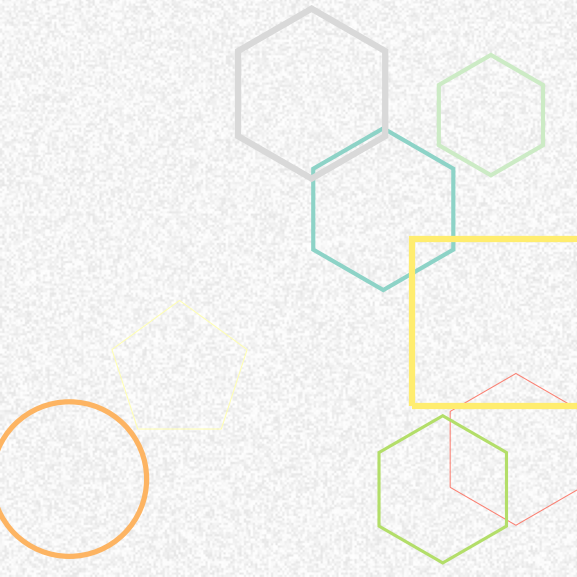[{"shape": "hexagon", "thickness": 2, "radius": 0.7, "center": [0.664, 0.637]}, {"shape": "pentagon", "thickness": 0.5, "radius": 0.62, "center": [0.311, 0.356]}, {"shape": "hexagon", "thickness": 0.5, "radius": 0.66, "center": [0.893, 0.221]}, {"shape": "circle", "thickness": 2.5, "radius": 0.67, "center": [0.12, 0.17]}, {"shape": "hexagon", "thickness": 1.5, "radius": 0.64, "center": [0.767, 0.152]}, {"shape": "hexagon", "thickness": 3, "radius": 0.74, "center": [0.54, 0.837]}, {"shape": "hexagon", "thickness": 2, "radius": 0.52, "center": [0.85, 0.8]}, {"shape": "square", "thickness": 3, "radius": 0.72, "center": [0.858, 0.441]}]